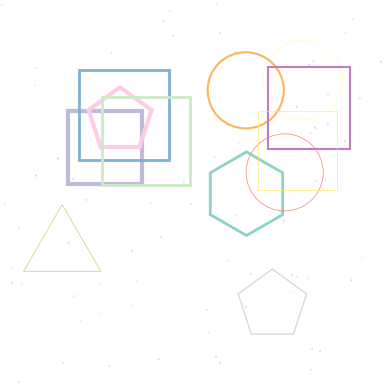[{"shape": "hexagon", "thickness": 2, "radius": 0.54, "center": [0.64, 0.497]}, {"shape": "circle", "thickness": 0.5, "radius": 0.52, "center": [0.787, 0.792]}, {"shape": "square", "thickness": 3, "radius": 0.48, "center": [0.273, 0.616]}, {"shape": "circle", "thickness": 0.5, "radius": 0.5, "center": [0.739, 0.552]}, {"shape": "square", "thickness": 2, "radius": 0.58, "center": [0.321, 0.702]}, {"shape": "circle", "thickness": 1.5, "radius": 0.49, "center": [0.638, 0.765]}, {"shape": "triangle", "thickness": 0.5, "radius": 0.58, "center": [0.162, 0.353]}, {"shape": "pentagon", "thickness": 3, "radius": 0.43, "center": [0.312, 0.688]}, {"shape": "pentagon", "thickness": 1, "radius": 0.47, "center": [0.707, 0.208]}, {"shape": "square", "thickness": 1.5, "radius": 0.53, "center": [0.802, 0.719]}, {"shape": "square", "thickness": 2, "radius": 0.57, "center": [0.378, 0.634]}, {"shape": "square", "thickness": 0.5, "radius": 0.52, "center": [0.773, 0.609]}]